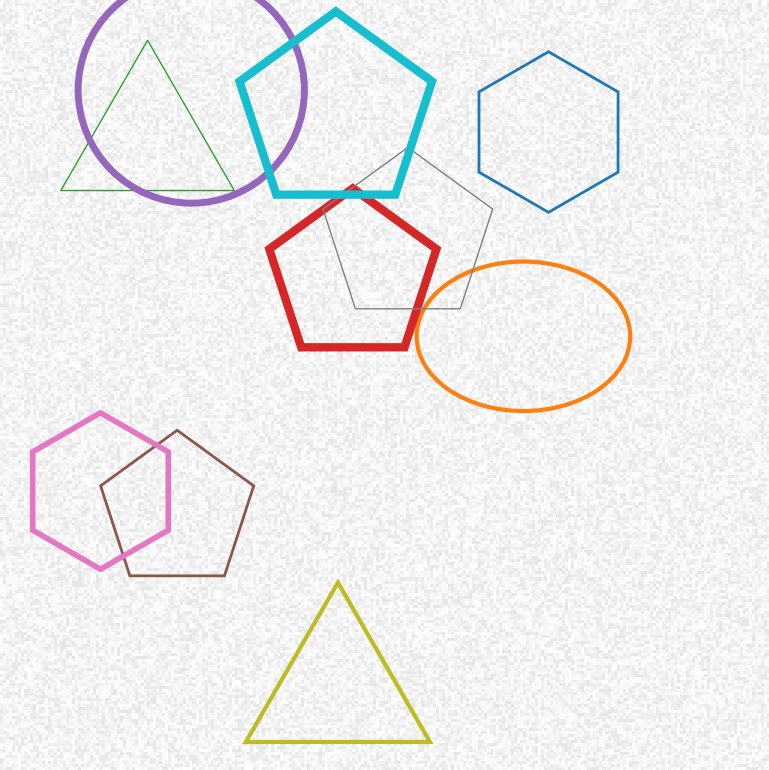[{"shape": "hexagon", "thickness": 1, "radius": 0.52, "center": [0.712, 0.829]}, {"shape": "oval", "thickness": 1.5, "radius": 0.69, "center": [0.68, 0.563]}, {"shape": "triangle", "thickness": 0.5, "radius": 0.65, "center": [0.192, 0.818]}, {"shape": "pentagon", "thickness": 3, "radius": 0.57, "center": [0.458, 0.641]}, {"shape": "circle", "thickness": 2.5, "radius": 0.73, "center": [0.248, 0.883]}, {"shape": "pentagon", "thickness": 1, "radius": 0.52, "center": [0.23, 0.337]}, {"shape": "hexagon", "thickness": 2, "radius": 0.51, "center": [0.13, 0.362]}, {"shape": "pentagon", "thickness": 0.5, "radius": 0.58, "center": [0.53, 0.693]}, {"shape": "triangle", "thickness": 1.5, "radius": 0.69, "center": [0.439, 0.105]}, {"shape": "pentagon", "thickness": 3, "radius": 0.66, "center": [0.436, 0.854]}]